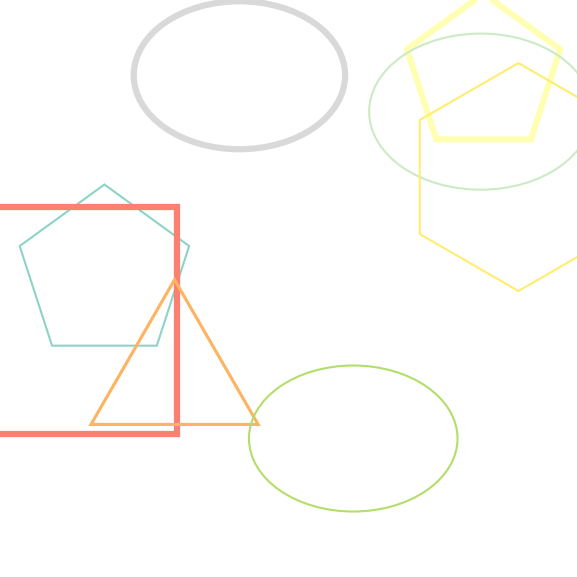[{"shape": "pentagon", "thickness": 1, "radius": 0.77, "center": [0.181, 0.525]}, {"shape": "pentagon", "thickness": 3, "radius": 0.7, "center": [0.837, 0.871]}, {"shape": "square", "thickness": 3, "radius": 0.98, "center": [0.11, 0.445]}, {"shape": "triangle", "thickness": 1.5, "radius": 0.84, "center": [0.302, 0.348]}, {"shape": "oval", "thickness": 1, "radius": 0.9, "center": [0.612, 0.24]}, {"shape": "oval", "thickness": 3, "radius": 0.92, "center": [0.415, 0.869]}, {"shape": "oval", "thickness": 1, "radius": 0.97, "center": [0.832, 0.806]}, {"shape": "hexagon", "thickness": 1, "radius": 0.99, "center": [0.898, 0.693]}]